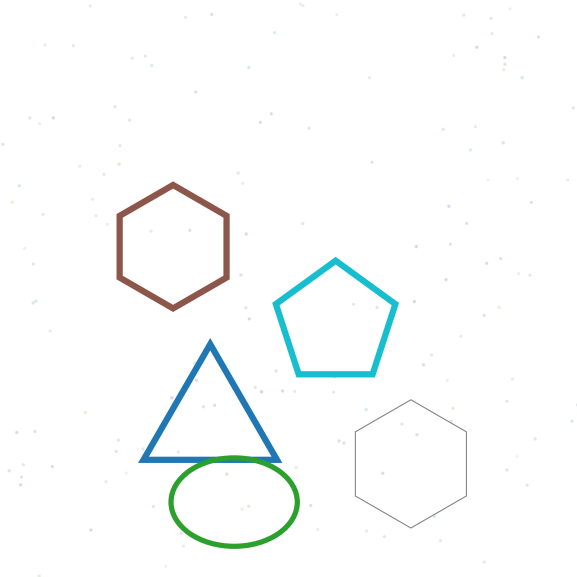[{"shape": "triangle", "thickness": 3, "radius": 0.67, "center": [0.364, 0.27]}, {"shape": "oval", "thickness": 2.5, "radius": 0.55, "center": [0.405, 0.13]}, {"shape": "hexagon", "thickness": 3, "radius": 0.53, "center": [0.3, 0.572]}, {"shape": "hexagon", "thickness": 0.5, "radius": 0.56, "center": [0.711, 0.196]}, {"shape": "pentagon", "thickness": 3, "radius": 0.54, "center": [0.581, 0.439]}]